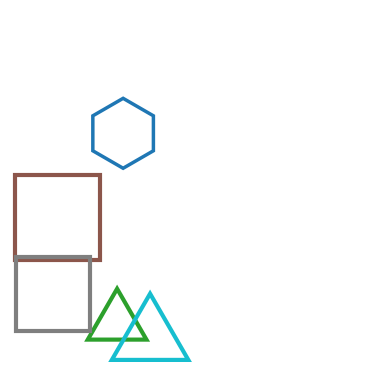[{"shape": "hexagon", "thickness": 2.5, "radius": 0.45, "center": [0.32, 0.654]}, {"shape": "triangle", "thickness": 3, "radius": 0.44, "center": [0.304, 0.162]}, {"shape": "square", "thickness": 3, "radius": 0.55, "center": [0.148, 0.435]}, {"shape": "square", "thickness": 3, "radius": 0.48, "center": [0.139, 0.236]}, {"shape": "triangle", "thickness": 3, "radius": 0.57, "center": [0.39, 0.123]}]